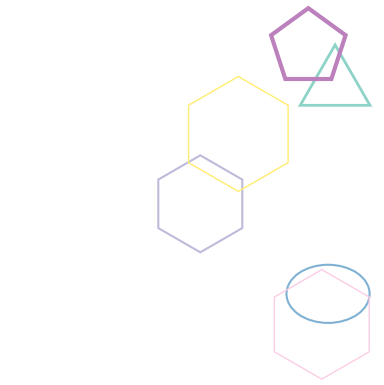[{"shape": "triangle", "thickness": 2, "radius": 0.52, "center": [0.87, 0.779]}, {"shape": "hexagon", "thickness": 1.5, "radius": 0.63, "center": [0.52, 0.471]}, {"shape": "oval", "thickness": 1.5, "radius": 0.54, "center": [0.852, 0.237]}, {"shape": "hexagon", "thickness": 1, "radius": 0.71, "center": [0.836, 0.157]}, {"shape": "pentagon", "thickness": 3, "radius": 0.51, "center": [0.801, 0.877]}, {"shape": "hexagon", "thickness": 1, "radius": 0.75, "center": [0.619, 0.652]}]